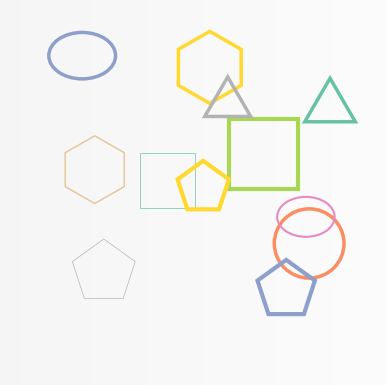[{"shape": "triangle", "thickness": 2.5, "radius": 0.38, "center": [0.852, 0.721]}, {"shape": "square", "thickness": 0.5, "radius": 0.35, "center": [0.433, 0.531]}, {"shape": "circle", "thickness": 2.5, "radius": 0.45, "center": [0.798, 0.368]}, {"shape": "oval", "thickness": 2.5, "radius": 0.43, "center": [0.212, 0.855]}, {"shape": "pentagon", "thickness": 3, "radius": 0.39, "center": [0.739, 0.247]}, {"shape": "oval", "thickness": 1.5, "radius": 0.37, "center": [0.789, 0.437]}, {"shape": "square", "thickness": 3, "radius": 0.45, "center": [0.68, 0.6]}, {"shape": "pentagon", "thickness": 3, "radius": 0.35, "center": [0.524, 0.513]}, {"shape": "hexagon", "thickness": 2.5, "radius": 0.47, "center": [0.541, 0.825]}, {"shape": "hexagon", "thickness": 1, "radius": 0.44, "center": [0.245, 0.559]}, {"shape": "triangle", "thickness": 2.5, "radius": 0.34, "center": [0.588, 0.732]}, {"shape": "pentagon", "thickness": 0.5, "radius": 0.43, "center": [0.268, 0.294]}]